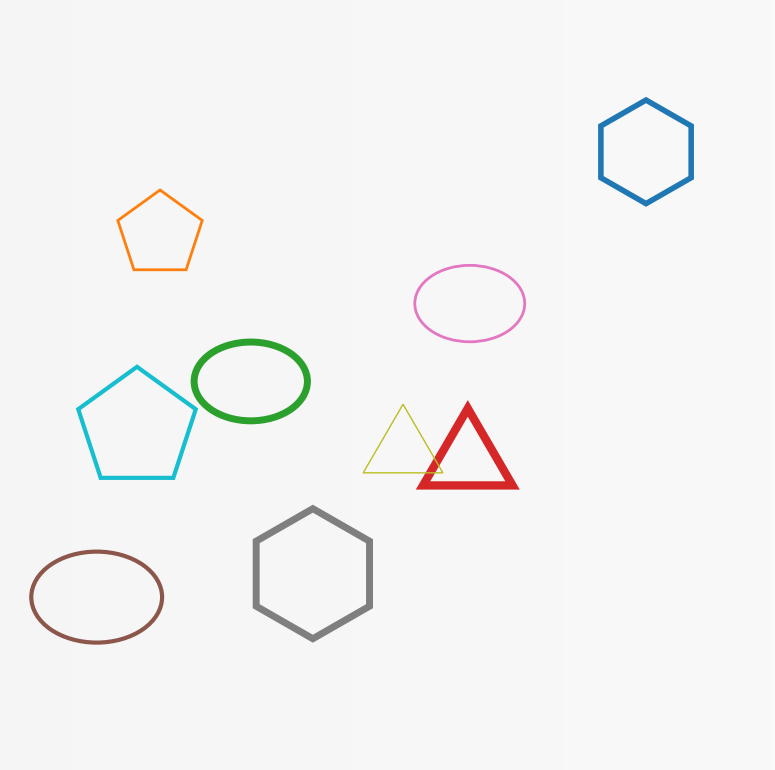[{"shape": "hexagon", "thickness": 2, "radius": 0.34, "center": [0.834, 0.803]}, {"shape": "pentagon", "thickness": 1, "radius": 0.29, "center": [0.206, 0.696]}, {"shape": "oval", "thickness": 2.5, "radius": 0.37, "center": [0.324, 0.505]}, {"shape": "triangle", "thickness": 3, "radius": 0.33, "center": [0.604, 0.403]}, {"shape": "oval", "thickness": 1.5, "radius": 0.42, "center": [0.125, 0.225]}, {"shape": "oval", "thickness": 1, "radius": 0.35, "center": [0.606, 0.606]}, {"shape": "hexagon", "thickness": 2.5, "radius": 0.42, "center": [0.404, 0.255]}, {"shape": "triangle", "thickness": 0.5, "radius": 0.3, "center": [0.52, 0.416]}, {"shape": "pentagon", "thickness": 1.5, "radius": 0.4, "center": [0.177, 0.444]}]